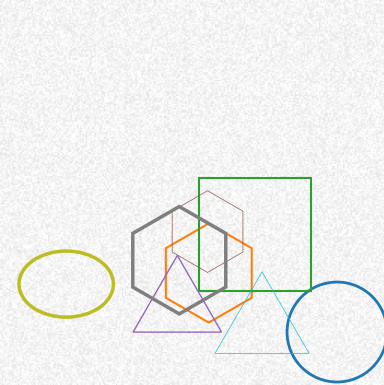[{"shape": "circle", "thickness": 2, "radius": 0.65, "center": [0.875, 0.138]}, {"shape": "hexagon", "thickness": 1.5, "radius": 0.64, "center": [0.542, 0.291]}, {"shape": "square", "thickness": 1.5, "radius": 0.73, "center": [0.662, 0.391]}, {"shape": "triangle", "thickness": 1, "radius": 0.66, "center": [0.461, 0.204]}, {"shape": "hexagon", "thickness": 0.5, "radius": 0.53, "center": [0.539, 0.398]}, {"shape": "hexagon", "thickness": 2.5, "radius": 0.7, "center": [0.466, 0.324]}, {"shape": "oval", "thickness": 2.5, "radius": 0.61, "center": [0.172, 0.262]}, {"shape": "triangle", "thickness": 0.5, "radius": 0.71, "center": [0.681, 0.153]}]